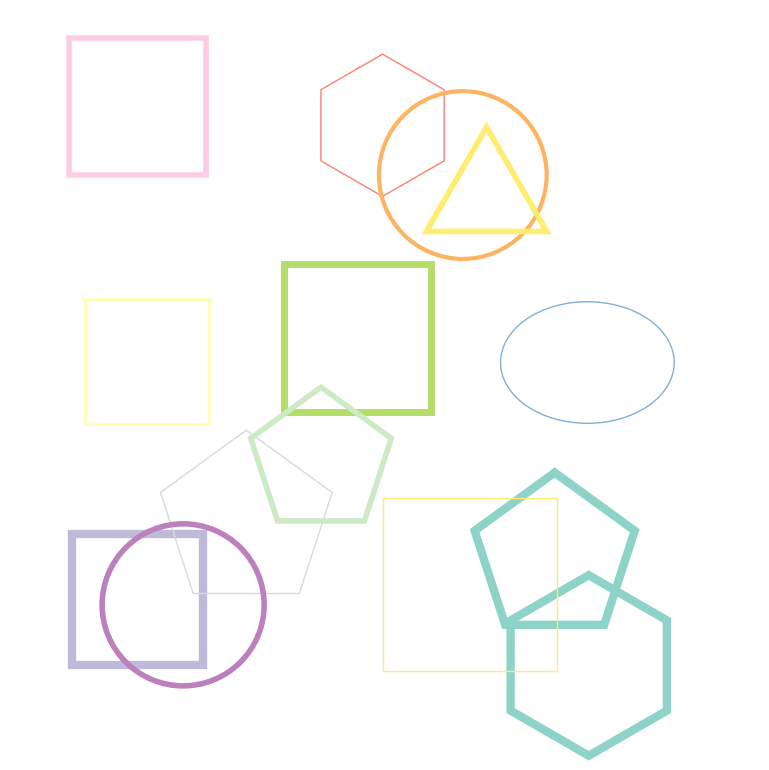[{"shape": "hexagon", "thickness": 3, "radius": 0.59, "center": [0.765, 0.136]}, {"shape": "pentagon", "thickness": 3, "radius": 0.55, "center": [0.72, 0.277]}, {"shape": "square", "thickness": 1, "radius": 0.4, "center": [0.191, 0.53]}, {"shape": "square", "thickness": 3, "radius": 0.43, "center": [0.178, 0.222]}, {"shape": "hexagon", "thickness": 0.5, "radius": 0.46, "center": [0.497, 0.837]}, {"shape": "oval", "thickness": 0.5, "radius": 0.56, "center": [0.763, 0.529]}, {"shape": "circle", "thickness": 1.5, "radius": 0.54, "center": [0.601, 0.773]}, {"shape": "square", "thickness": 2.5, "radius": 0.48, "center": [0.464, 0.561]}, {"shape": "square", "thickness": 2, "radius": 0.44, "center": [0.178, 0.862]}, {"shape": "pentagon", "thickness": 0.5, "radius": 0.59, "center": [0.32, 0.324]}, {"shape": "circle", "thickness": 2, "radius": 0.53, "center": [0.238, 0.214]}, {"shape": "pentagon", "thickness": 2, "radius": 0.48, "center": [0.417, 0.401]}, {"shape": "triangle", "thickness": 2, "radius": 0.45, "center": [0.632, 0.745]}, {"shape": "square", "thickness": 0.5, "radius": 0.56, "center": [0.611, 0.241]}]